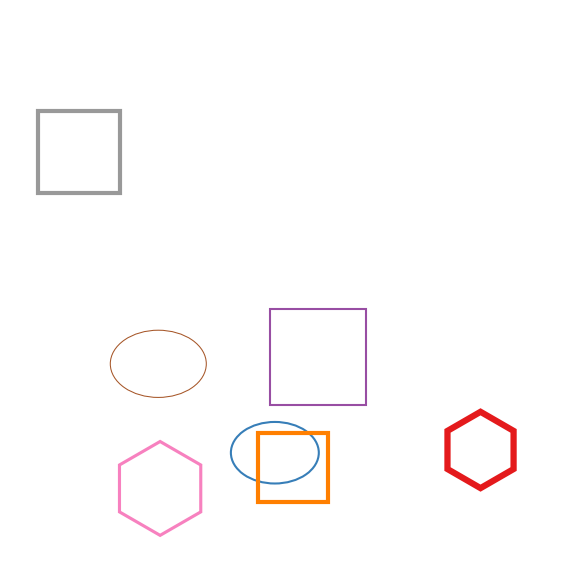[{"shape": "hexagon", "thickness": 3, "radius": 0.33, "center": [0.832, 0.22]}, {"shape": "oval", "thickness": 1, "radius": 0.38, "center": [0.476, 0.215]}, {"shape": "square", "thickness": 1, "radius": 0.42, "center": [0.55, 0.381]}, {"shape": "square", "thickness": 2, "radius": 0.3, "center": [0.507, 0.19]}, {"shape": "oval", "thickness": 0.5, "radius": 0.42, "center": [0.274, 0.369]}, {"shape": "hexagon", "thickness": 1.5, "radius": 0.41, "center": [0.277, 0.153]}, {"shape": "square", "thickness": 2, "radius": 0.35, "center": [0.137, 0.736]}]